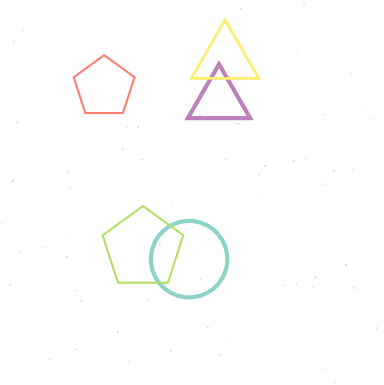[{"shape": "circle", "thickness": 3, "radius": 0.5, "center": [0.491, 0.327]}, {"shape": "pentagon", "thickness": 1.5, "radius": 0.42, "center": [0.27, 0.774]}, {"shape": "pentagon", "thickness": 1.5, "radius": 0.55, "center": [0.371, 0.355]}, {"shape": "triangle", "thickness": 3, "radius": 0.47, "center": [0.569, 0.74]}, {"shape": "triangle", "thickness": 2, "radius": 0.51, "center": [0.585, 0.847]}]